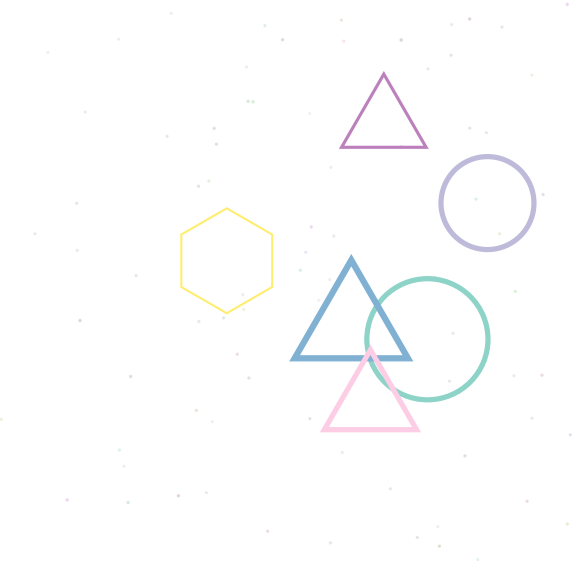[{"shape": "circle", "thickness": 2.5, "radius": 0.52, "center": [0.74, 0.412]}, {"shape": "circle", "thickness": 2.5, "radius": 0.4, "center": [0.844, 0.647]}, {"shape": "triangle", "thickness": 3, "radius": 0.57, "center": [0.608, 0.435]}, {"shape": "triangle", "thickness": 2.5, "radius": 0.46, "center": [0.641, 0.301]}, {"shape": "triangle", "thickness": 1.5, "radius": 0.42, "center": [0.665, 0.786]}, {"shape": "hexagon", "thickness": 1, "radius": 0.45, "center": [0.393, 0.548]}]